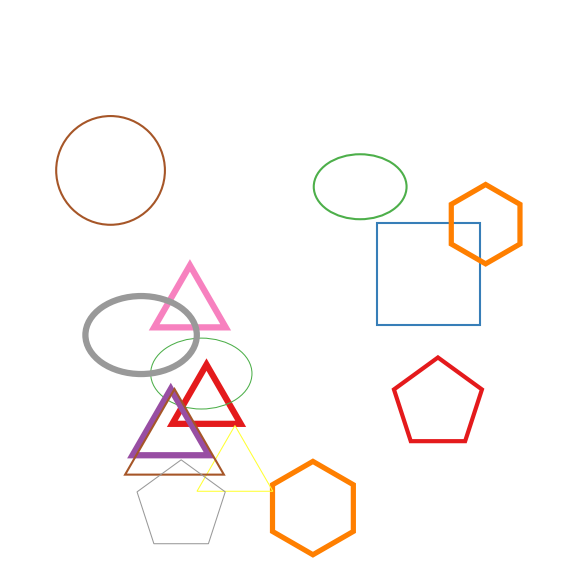[{"shape": "triangle", "thickness": 3, "radius": 0.34, "center": [0.358, 0.299]}, {"shape": "pentagon", "thickness": 2, "radius": 0.4, "center": [0.758, 0.3]}, {"shape": "square", "thickness": 1, "radius": 0.44, "center": [0.742, 0.525]}, {"shape": "oval", "thickness": 0.5, "radius": 0.44, "center": [0.349, 0.352]}, {"shape": "oval", "thickness": 1, "radius": 0.4, "center": [0.624, 0.676]}, {"shape": "triangle", "thickness": 3, "radius": 0.38, "center": [0.296, 0.249]}, {"shape": "hexagon", "thickness": 2.5, "radius": 0.34, "center": [0.841, 0.611]}, {"shape": "hexagon", "thickness": 2.5, "radius": 0.4, "center": [0.542, 0.119]}, {"shape": "triangle", "thickness": 0.5, "radius": 0.38, "center": [0.407, 0.186]}, {"shape": "circle", "thickness": 1, "radius": 0.47, "center": [0.191, 0.704]}, {"shape": "triangle", "thickness": 1, "radius": 0.49, "center": [0.302, 0.227]}, {"shape": "triangle", "thickness": 3, "radius": 0.36, "center": [0.329, 0.468]}, {"shape": "oval", "thickness": 3, "radius": 0.48, "center": [0.244, 0.419]}, {"shape": "pentagon", "thickness": 0.5, "radius": 0.4, "center": [0.314, 0.123]}]